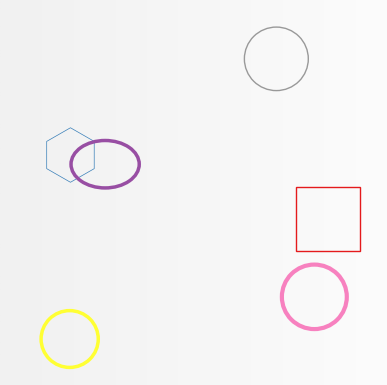[{"shape": "square", "thickness": 1, "radius": 0.42, "center": [0.847, 0.431]}, {"shape": "hexagon", "thickness": 0.5, "radius": 0.35, "center": [0.182, 0.597]}, {"shape": "oval", "thickness": 2.5, "radius": 0.44, "center": [0.271, 0.573]}, {"shape": "circle", "thickness": 2.5, "radius": 0.37, "center": [0.18, 0.119]}, {"shape": "circle", "thickness": 3, "radius": 0.42, "center": [0.811, 0.229]}, {"shape": "circle", "thickness": 1, "radius": 0.41, "center": [0.713, 0.847]}]